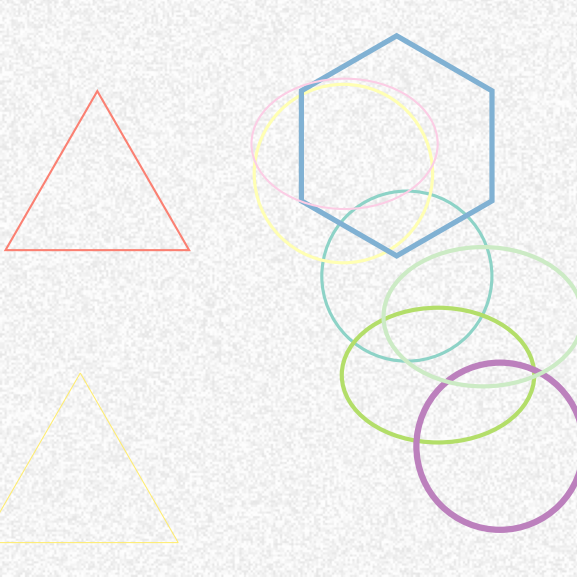[{"shape": "circle", "thickness": 1.5, "radius": 0.74, "center": [0.705, 0.521]}, {"shape": "circle", "thickness": 1.5, "radius": 0.77, "center": [0.595, 0.699]}, {"shape": "triangle", "thickness": 1, "radius": 0.92, "center": [0.169, 0.658]}, {"shape": "hexagon", "thickness": 2.5, "radius": 0.95, "center": [0.687, 0.747]}, {"shape": "oval", "thickness": 2, "radius": 0.83, "center": [0.758, 0.35]}, {"shape": "oval", "thickness": 1, "radius": 0.81, "center": [0.597, 0.75]}, {"shape": "circle", "thickness": 3, "radius": 0.72, "center": [0.866, 0.226]}, {"shape": "oval", "thickness": 2, "radius": 0.86, "center": [0.836, 0.451]}, {"shape": "triangle", "thickness": 0.5, "radius": 0.98, "center": [0.139, 0.157]}]